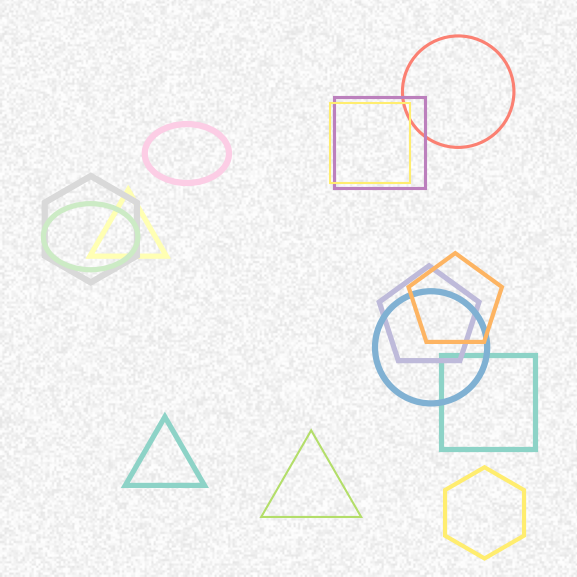[{"shape": "square", "thickness": 2.5, "radius": 0.41, "center": [0.846, 0.303]}, {"shape": "triangle", "thickness": 2.5, "radius": 0.4, "center": [0.285, 0.198]}, {"shape": "triangle", "thickness": 2.5, "radius": 0.38, "center": [0.222, 0.594]}, {"shape": "pentagon", "thickness": 2.5, "radius": 0.45, "center": [0.743, 0.448]}, {"shape": "circle", "thickness": 1.5, "radius": 0.48, "center": [0.793, 0.84]}, {"shape": "circle", "thickness": 3, "radius": 0.49, "center": [0.746, 0.398]}, {"shape": "pentagon", "thickness": 2, "radius": 0.43, "center": [0.788, 0.476]}, {"shape": "triangle", "thickness": 1, "radius": 0.5, "center": [0.539, 0.154]}, {"shape": "oval", "thickness": 3, "radius": 0.36, "center": [0.324, 0.733]}, {"shape": "hexagon", "thickness": 3, "radius": 0.46, "center": [0.157, 0.602]}, {"shape": "square", "thickness": 1.5, "radius": 0.39, "center": [0.657, 0.752]}, {"shape": "oval", "thickness": 2.5, "radius": 0.41, "center": [0.157, 0.589]}, {"shape": "hexagon", "thickness": 2, "radius": 0.39, "center": [0.839, 0.111]}, {"shape": "square", "thickness": 1, "radius": 0.34, "center": [0.641, 0.752]}]